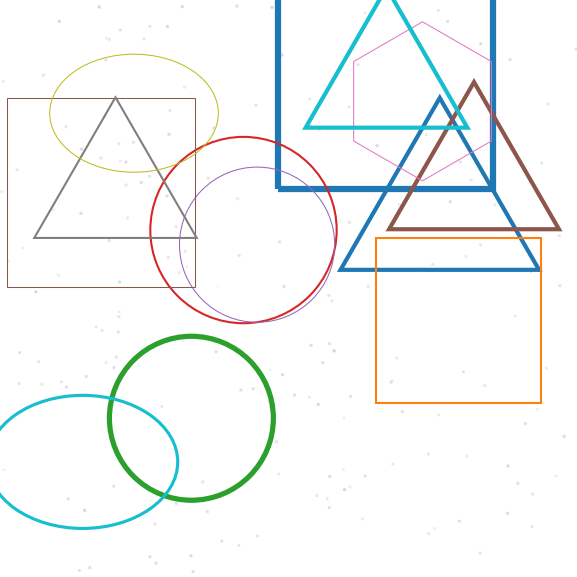[{"shape": "square", "thickness": 3, "radius": 0.93, "center": [0.668, 0.857]}, {"shape": "triangle", "thickness": 2, "radius": 0.99, "center": [0.762, 0.631]}, {"shape": "square", "thickness": 1, "radius": 0.71, "center": [0.794, 0.444]}, {"shape": "circle", "thickness": 2.5, "radius": 0.71, "center": [0.331, 0.275]}, {"shape": "circle", "thickness": 1, "radius": 0.81, "center": [0.422, 0.601]}, {"shape": "circle", "thickness": 0.5, "radius": 0.67, "center": [0.445, 0.575]}, {"shape": "triangle", "thickness": 2, "radius": 0.85, "center": [0.821, 0.687]}, {"shape": "square", "thickness": 0.5, "radius": 0.82, "center": [0.175, 0.666]}, {"shape": "hexagon", "thickness": 0.5, "radius": 0.69, "center": [0.732, 0.824]}, {"shape": "triangle", "thickness": 1, "radius": 0.81, "center": [0.2, 0.668]}, {"shape": "oval", "thickness": 0.5, "radius": 0.73, "center": [0.232, 0.803]}, {"shape": "triangle", "thickness": 2, "radius": 0.81, "center": [0.669, 0.859]}, {"shape": "oval", "thickness": 1.5, "radius": 0.82, "center": [0.143, 0.199]}]